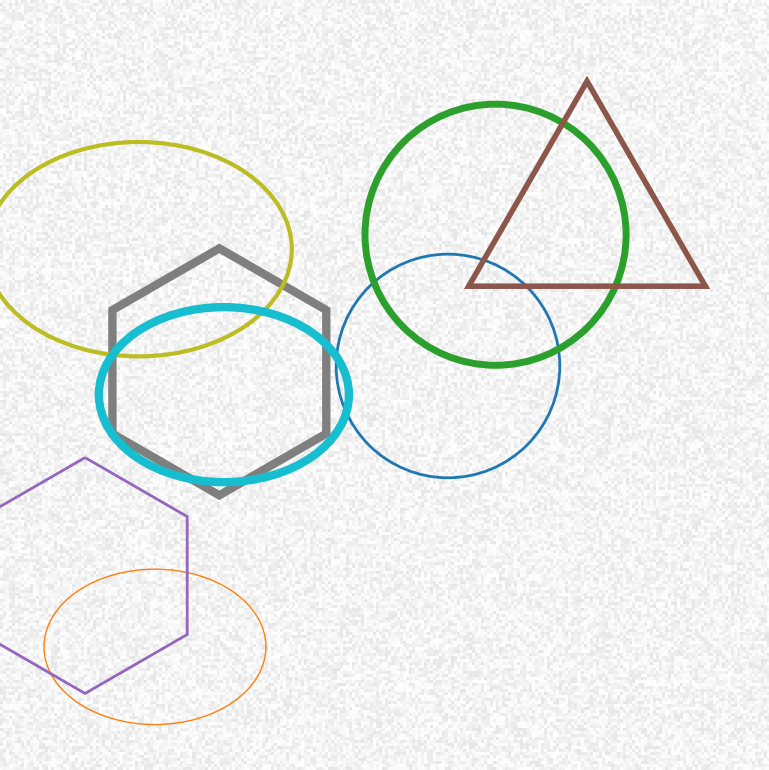[{"shape": "circle", "thickness": 1, "radius": 0.73, "center": [0.582, 0.525]}, {"shape": "oval", "thickness": 0.5, "radius": 0.72, "center": [0.201, 0.16]}, {"shape": "circle", "thickness": 2.5, "radius": 0.85, "center": [0.644, 0.695]}, {"shape": "hexagon", "thickness": 1, "radius": 0.77, "center": [0.11, 0.253]}, {"shape": "triangle", "thickness": 2, "radius": 0.89, "center": [0.762, 0.717]}, {"shape": "hexagon", "thickness": 3, "radius": 0.8, "center": [0.285, 0.517]}, {"shape": "oval", "thickness": 1.5, "radius": 0.99, "center": [0.18, 0.676]}, {"shape": "oval", "thickness": 3, "radius": 0.81, "center": [0.291, 0.487]}]